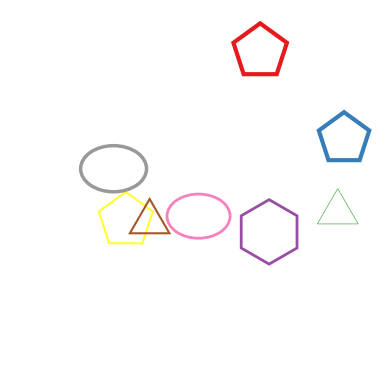[{"shape": "pentagon", "thickness": 3, "radius": 0.37, "center": [0.676, 0.866]}, {"shape": "pentagon", "thickness": 3, "radius": 0.34, "center": [0.894, 0.64]}, {"shape": "triangle", "thickness": 0.5, "radius": 0.31, "center": [0.877, 0.449]}, {"shape": "hexagon", "thickness": 2, "radius": 0.42, "center": [0.699, 0.398]}, {"shape": "pentagon", "thickness": 1.5, "radius": 0.37, "center": [0.327, 0.428]}, {"shape": "triangle", "thickness": 1.5, "radius": 0.3, "center": [0.389, 0.424]}, {"shape": "oval", "thickness": 2, "radius": 0.41, "center": [0.516, 0.439]}, {"shape": "oval", "thickness": 2.5, "radius": 0.43, "center": [0.295, 0.562]}]